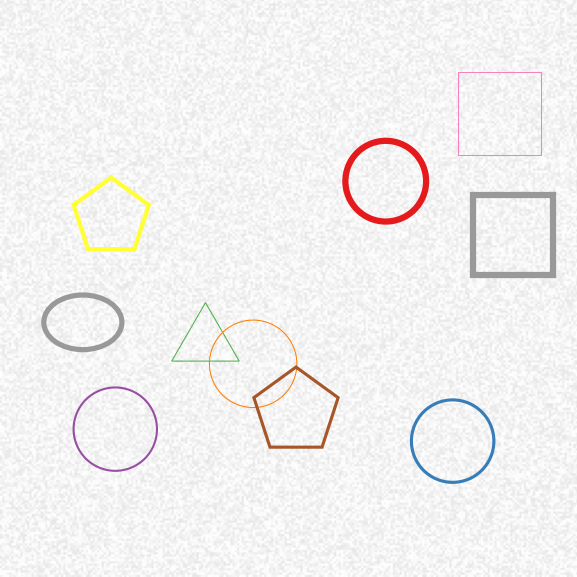[{"shape": "circle", "thickness": 3, "radius": 0.35, "center": [0.668, 0.685]}, {"shape": "circle", "thickness": 1.5, "radius": 0.36, "center": [0.784, 0.235]}, {"shape": "triangle", "thickness": 0.5, "radius": 0.34, "center": [0.356, 0.408]}, {"shape": "circle", "thickness": 1, "radius": 0.36, "center": [0.2, 0.256]}, {"shape": "circle", "thickness": 0.5, "radius": 0.38, "center": [0.438, 0.369]}, {"shape": "pentagon", "thickness": 2, "radius": 0.34, "center": [0.193, 0.623]}, {"shape": "pentagon", "thickness": 1.5, "radius": 0.38, "center": [0.513, 0.287]}, {"shape": "square", "thickness": 0.5, "radius": 0.36, "center": [0.865, 0.802]}, {"shape": "oval", "thickness": 2.5, "radius": 0.34, "center": [0.143, 0.441]}, {"shape": "square", "thickness": 3, "radius": 0.35, "center": [0.888, 0.593]}]